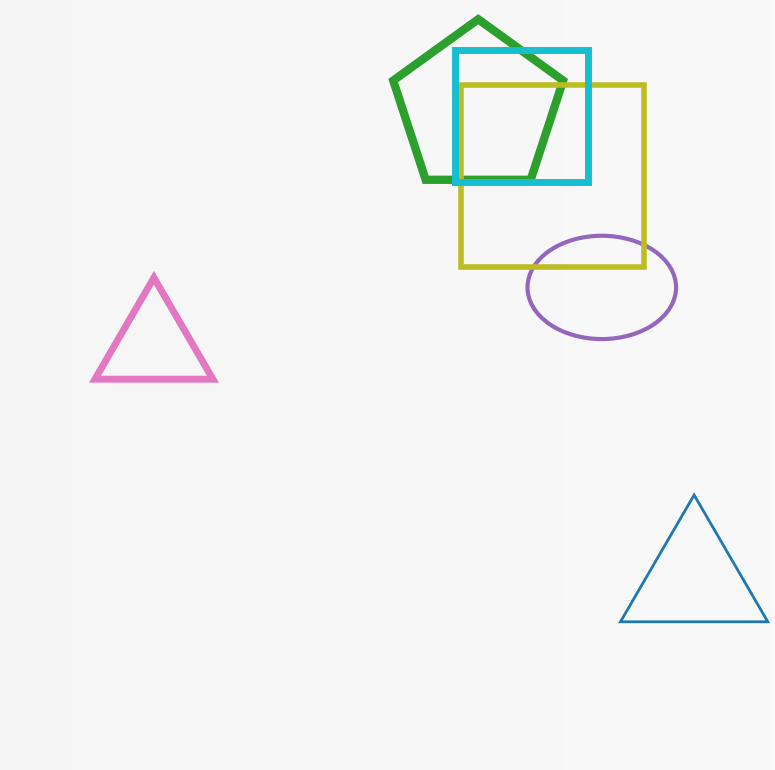[{"shape": "triangle", "thickness": 1, "radius": 0.55, "center": [0.896, 0.247]}, {"shape": "pentagon", "thickness": 3, "radius": 0.58, "center": [0.617, 0.86]}, {"shape": "oval", "thickness": 1.5, "radius": 0.48, "center": [0.777, 0.627]}, {"shape": "triangle", "thickness": 2.5, "radius": 0.44, "center": [0.199, 0.551]}, {"shape": "square", "thickness": 2, "radius": 0.59, "center": [0.713, 0.771]}, {"shape": "square", "thickness": 2.5, "radius": 0.43, "center": [0.673, 0.849]}]